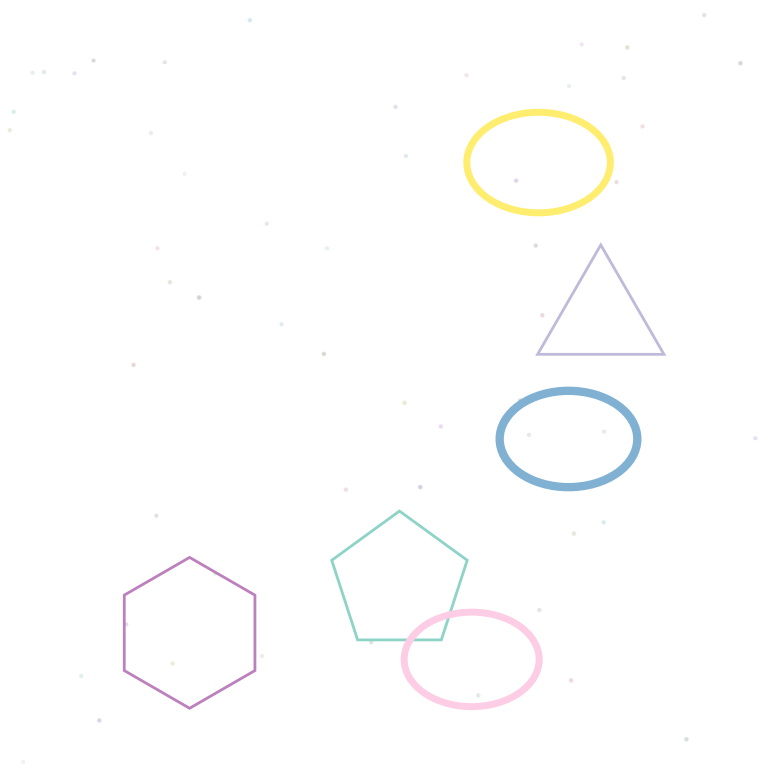[{"shape": "pentagon", "thickness": 1, "radius": 0.46, "center": [0.519, 0.244]}, {"shape": "triangle", "thickness": 1, "radius": 0.47, "center": [0.78, 0.587]}, {"shape": "oval", "thickness": 3, "radius": 0.45, "center": [0.738, 0.43]}, {"shape": "oval", "thickness": 2.5, "radius": 0.44, "center": [0.613, 0.144]}, {"shape": "hexagon", "thickness": 1, "radius": 0.49, "center": [0.246, 0.178]}, {"shape": "oval", "thickness": 2.5, "radius": 0.47, "center": [0.699, 0.789]}]